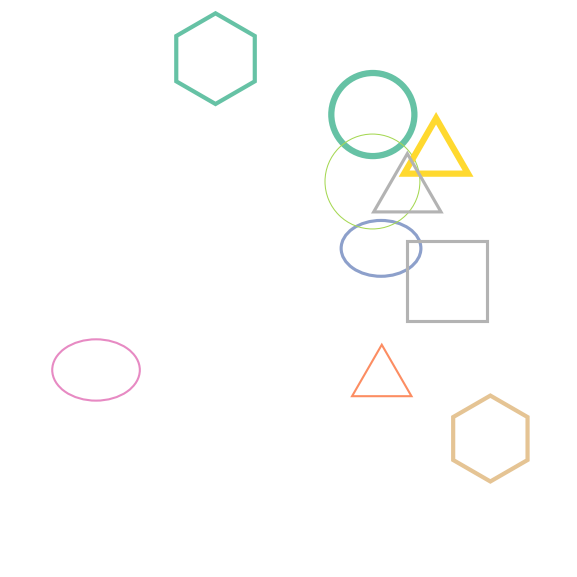[{"shape": "circle", "thickness": 3, "radius": 0.36, "center": [0.646, 0.801]}, {"shape": "hexagon", "thickness": 2, "radius": 0.39, "center": [0.373, 0.898]}, {"shape": "triangle", "thickness": 1, "radius": 0.3, "center": [0.661, 0.343]}, {"shape": "oval", "thickness": 1.5, "radius": 0.35, "center": [0.66, 0.569]}, {"shape": "oval", "thickness": 1, "radius": 0.38, "center": [0.166, 0.358]}, {"shape": "circle", "thickness": 0.5, "radius": 0.41, "center": [0.645, 0.685]}, {"shape": "triangle", "thickness": 3, "radius": 0.32, "center": [0.755, 0.73]}, {"shape": "hexagon", "thickness": 2, "radius": 0.37, "center": [0.849, 0.24]}, {"shape": "triangle", "thickness": 1.5, "radius": 0.34, "center": [0.705, 0.666]}, {"shape": "square", "thickness": 1.5, "radius": 0.35, "center": [0.774, 0.512]}]